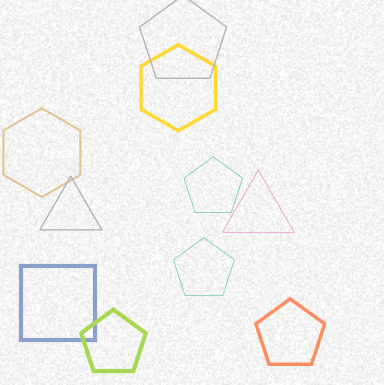[{"shape": "pentagon", "thickness": 0.5, "radius": 0.42, "center": [0.53, 0.299]}, {"shape": "pentagon", "thickness": 0.5, "radius": 0.4, "center": [0.554, 0.513]}, {"shape": "pentagon", "thickness": 2.5, "radius": 0.47, "center": [0.754, 0.13]}, {"shape": "square", "thickness": 3, "radius": 0.48, "center": [0.151, 0.213]}, {"shape": "triangle", "thickness": 0.5, "radius": 0.54, "center": [0.671, 0.451]}, {"shape": "pentagon", "thickness": 3, "radius": 0.44, "center": [0.295, 0.108]}, {"shape": "hexagon", "thickness": 2.5, "radius": 0.56, "center": [0.463, 0.772]}, {"shape": "hexagon", "thickness": 1.5, "radius": 0.58, "center": [0.109, 0.603]}, {"shape": "pentagon", "thickness": 1, "radius": 0.59, "center": [0.476, 0.893]}, {"shape": "triangle", "thickness": 1, "radius": 0.46, "center": [0.184, 0.449]}]